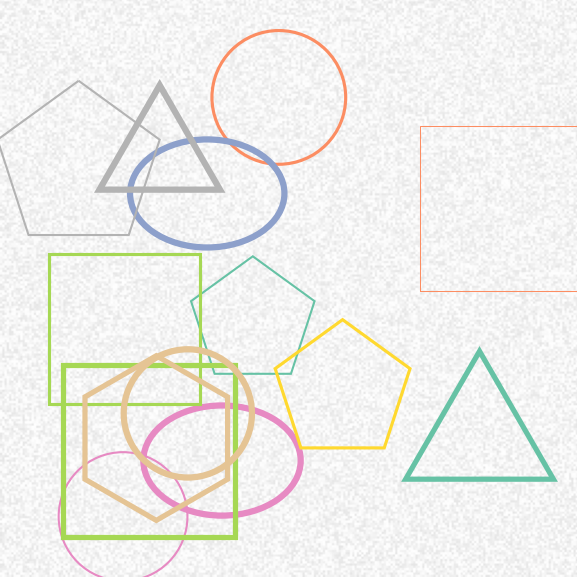[{"shape": "triangle", "thickness": 2.5, "radius": 0.74, "center": [0.83, 0.243]}, {"shape": "pentagon", "thickness": 1, "radius": 0.56, "center": [0.438, 0.443]}, {"shape": "square", "thickness": 0.5, "radius": 0.71, "center": [0.87, 0.638]}, {"shape": "circle", "thickness": 1.5, "radius": 0.58, "center": [0.483, 0.83]}, {"shape": "oval", "thickness": 3, "radius": 0.67, "center": [0.359, 0.664]}, {"shape": "oval", "thickness": 3, "radius": 0.68, "center": [0.384, 0.202]}, {"shape": "circle", "thickness": 1, "radius": 0.56, "center": [0.213, 0.105]}, {"shape": "square", "thickness": 1.5, "radius": 0.65, "center": [0.215, 0.429]}, {"shape": "square", "thickness": 2.5, "radius": 0.74, "center": [0.258, 0.219]}, {"shape": "pentagon", "thickness": 1.5, "radius": 0.61, "center": [0.593, 0.323]}, {"shape": "hexagon", "thickness": 2.5, "radius": 0.71, "center": [0.271, 0.241]}, {"shape": "circle", "thickness": 3, "radius": 0.56, "center": [0.325, 0.283]}, {"shape": "triangle", "thickness": 3, "radius": 0.6, "center": [0.277, 0.731]}, {"shape": "pentagon", "thickness": 1, "radius": 0.74, "center": [0.136, 0.712]}]